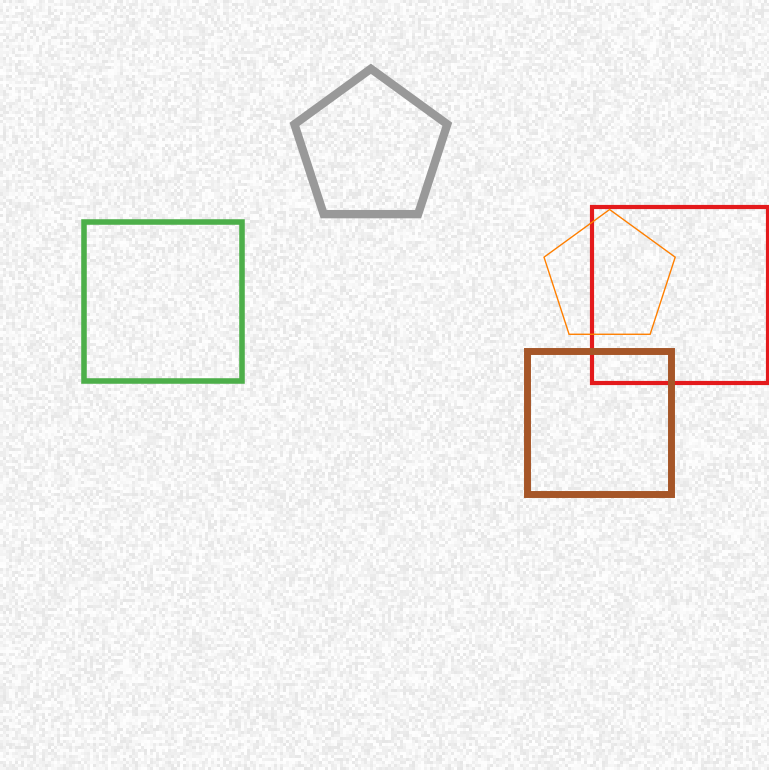[{"shape": "square", "thickness": 1.5, "radius": 0.57, "center": [0.883, 0.617]}, {"shape": "square", "thickness": 2, "radius": 0.52, "center": [0.212, 0.609]}, {"shape": "pentagon", "thickness": 0.5, "radius": 0.45, "center": [0.792, 0.638]}, {"shape": "square", "thickness": 2.5, "radius": 0.47, "center": [0.778, 0.451]}, {"shape": "pentagon", "thickness": 3, "radius": 0.52, "center": [0.482, 0.806]}]